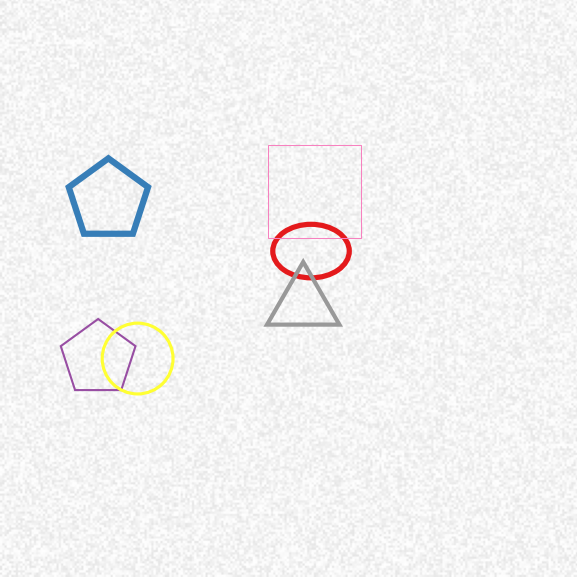[{"shape": "oval", "thickness": 2.5, "radius": 0.33, "center": [0.539, 0.564]}, {"shape": "pentagon", "thickness": 3, "radius": 0.36, "center": [0.188, 0.653]}, {"shape": "pentagon", "thickness": 1, "radius": 0.34, "center": [0.17, 0.379]}, {"shape": "circle", "thickness": 1.5, "radius": 0.31, "center": [0.238, 0.378]}, {"shape": "square", "thickness": 0.5, "radius": 0.4, "center": [0.544, 0.667]}, {"shape": "triangle", "thickness": 2, "radius": 0.36, "center": [0.525, 0.473]}]